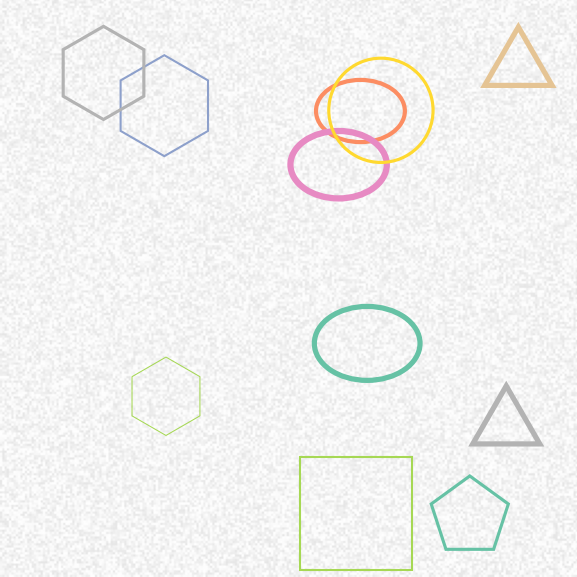[{"shape": "oval", "thickness": 2.5, "radius": 0.46, "center": [0.636, 0.405]}, {"shape": "pentagon", "thickness": 1.5, "radius": 0.35, "center": [0.813, 0.105]}, {"shape": "oval", "thickness": 2, "radius": 0.38, "center": [0.624, 0.807]}, {"shape": "hexagon", "thickness": 1, "radius": 0.44, "center": [0.285, 0.816]}, {"shape": "oval", "thickness": 3, "radius": 0.42, "center": [0.586, 0.714]}, {"shape": "square", "thickness": 1, "radius": 0.49, "center": [0.617, 0.11]}, {"shape": "hexagon", "thickness": 0.5, "radius": 0.34, "center": [0.287, 0.313]}, {"shape": "circle", "thickness": 1.5, "radius": 0.45, "center": [0.66, 0.808]}, {"shape": "triangle", "thickness": 2.5, "radius": 0.34, "center": [0.898, 0.885]}, {"shape": "triangle", "thickness": 2.5, "radius": 0.33, "center": [0.877, 0.264]}, {"shape": "hexagon", "thickness": 1.5, "radius": 0.4, "center": [0.179, 0.873]}]